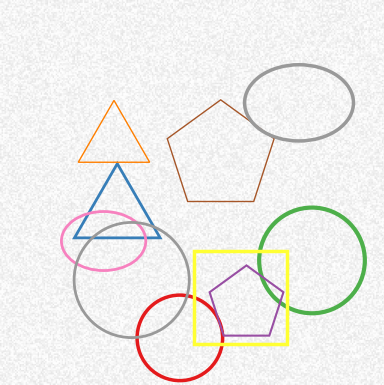[{"shape": "circle", "thickness": 2.5, "radius": 0.56, "center": [0.467, 0.122]}, {"shape": "triangle", "thickness": 2, "radius": 0.64, "center": [0.305, 0.446]}, {"shape": "circle", "thickness": 3, "radius": 0.69, "center": [0.81, 0.324]}, {"shape": "pentagon", "thickness": 1.5, "radius": 0.5, "center": [0.64, 0.21]}, {"shape": "triangle", "thickness": 1, "radius": 0.54, "center": [0.296, 0.632]}, {"shape": "square", "thickness": 2.5, "radius": 0.6, "center": [0.625, 0.227]}, {"shape": "pentagon", "thickness": 1, "radius": 0.73, "center": [0.573, 0.595]}, {"shape": "oval", "thickness": 2, "radius": 0.55, "center": [0.269, 0.374]}, {"shape": "oval", "thickness": 2.5, "radius": 0.71, "center": [0.777, 0.733]}, {"shape": "circle", "thickness": 2, "radius": 0.75, "center": [0.342, 0.273]}]